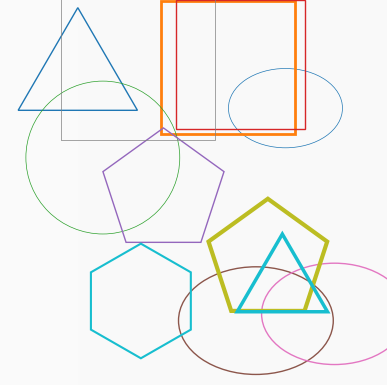[{"shape": "triangle", "thickness": 1, "radius": 0.89, "center": [0.201, 0.802]}, {"shape": "oval", "thickness": 0.5, "radius": 0.74, "center": [0.737, 0.719]}, {"shape": "square", "thickness": 2, "radius": 0.86, "center": [0.589, 0.824]}, {"shape": "circle", "thickness": 0.5, "radius": 0.99, "center": [0.265, 0.591]}, {"shape": "square", "thickness": 1, "radius": 0.83, "center": [0.62, 0.833]}, {"shape": "pentagon", "thickness": 1, "radius": 0.82, "center": [0.422, 0.503]}, {"shape": "oval", "thickness": 1, "radius": 1.0, "center": [0.66, 0.167]}, {"shape": "oval", "thickness": 1, "radius": 0.94, "center": [0.863, 0.185]}, {"shape": "square", "thickness": 0.5, "radius": 0.99, "center": [0.357, 0.835]}, {"shape": "pentagon", "thickness": 3, "radius": 0.81, "center": [0.691, 0.323]}, {"shape": "triangle", "thickness": 2.5, "radius": 0.67, "center": [0.729, 0.258]}, {"shape": "hexagon", "thickness": 1.5, "radius": 0.74, "center": [0.364, 0.218]}]